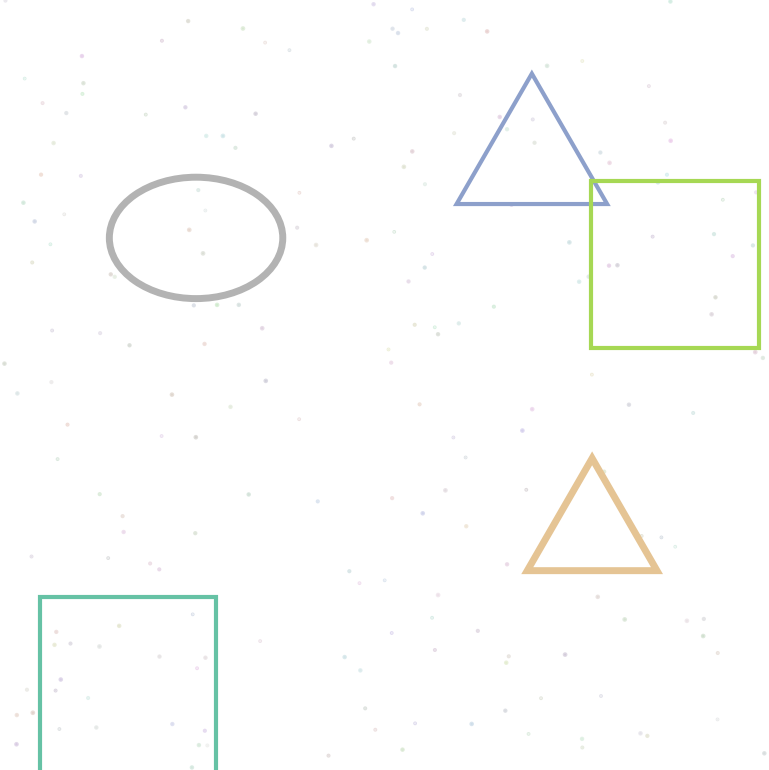[{"shape": "square", "thickness": 1.5, "radius": 0.57, "center": [0.167, 0.11]}, {"shape": "triangle", "thickness": 1.5, "radius": 0.56, "center": [0.691, 0.791]}, {"shape": "square", "thickness": 1.5, "radius": 0.54, "center": [0.877, 0.656]}, {"shape": "triangle", "thickness": 2.5, "radius": 0.49, "center": [0.769, 0.308]}, {"shape": "oval", "thickness": 2.5, "radius": 0.56, "center": [0.255, 0.691]}]